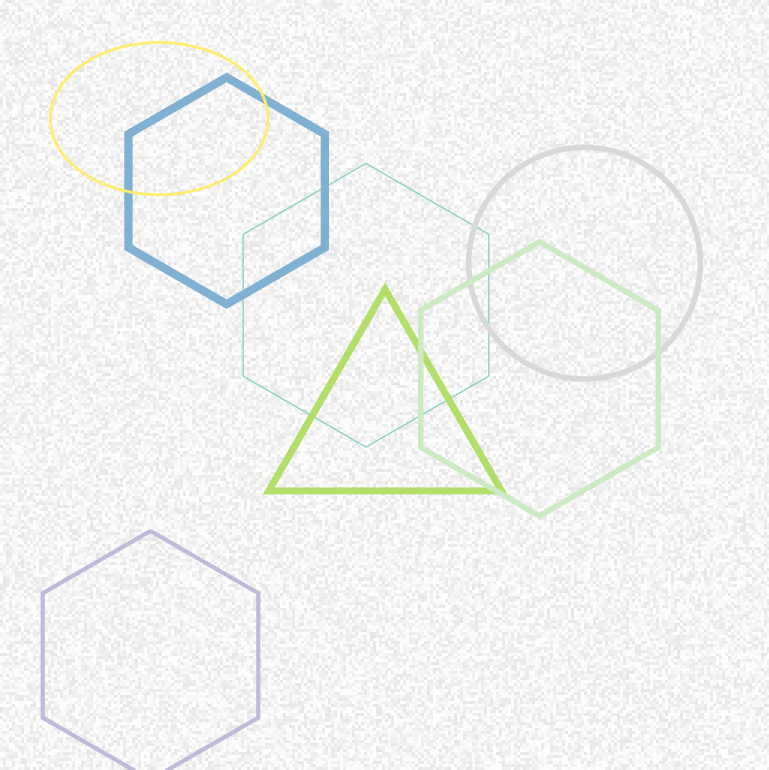[{"shape": "hexagon", "thickness": 0.5, "radius": 0.92, "center": [0.475, 0.604]}, {"shape": "hexagon", "thickness": 1.5, "radius": 0.81, "center": [0.195, 0.149]}, {"shape": "hexagon", "thickness": 3, "radius": 0.74, "center": [0.294, 0.752]}, {"shape": "triangle", "thickness": 2.5, "radius": 0.87, "center": [0.5, 0.45]}, {"shape": "circle", "thickness": 2, "radius": 0.75, "center": [0.759, 0.658]}, {"shape": "hexagon", "thickness": 2, "radius": 0.89, "center": [0.701, 0.508]}, {"shape": "oval", "thickness": 1, "radius": 0.71, "center": [0.207, 0.846]}]